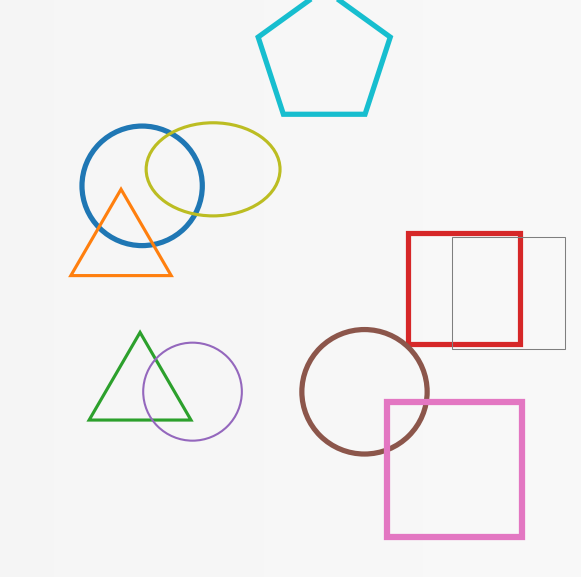[{"shape": "circle", "thickness": 2.5, "radius": 0.52, "center": [0.245, 0.677]}, {"shape": "triangle", "thickness": 1.5, "radius": 0.5, "center": [0.208, 0.572]}, {"shape": "triangle", "thickness": 1.5, "radius": 0.51, "center": [0.241, 0.322]}, {"shape": "square", "thickness": 2.5, "radius": 0.48, "center": [0.798, 0.499]}, {"shape": "circle", "thickness": 1, "radius": 0.42, "center": [0.331, 0.321]}, {"shape": "circle", "thickness": 2.5, "radius": 0.54, "center": [0.627, 0.321]}, {"shape": "square", "thickness": 3, "radius": 0.58, "center": [0.782, 0.186]}, {"shape": "square", "thickness": 0.5, "radius": 0.49, "center": [0.874, 0.492]}, {"shape": "oval", "thickness": 1.5, "radius": 0.58, "center": [0.367, 0.706]}, {"shape": "pentagon", "thickness": 2.5, "radius": 0.6, "center": [0.558, 0.898]}]